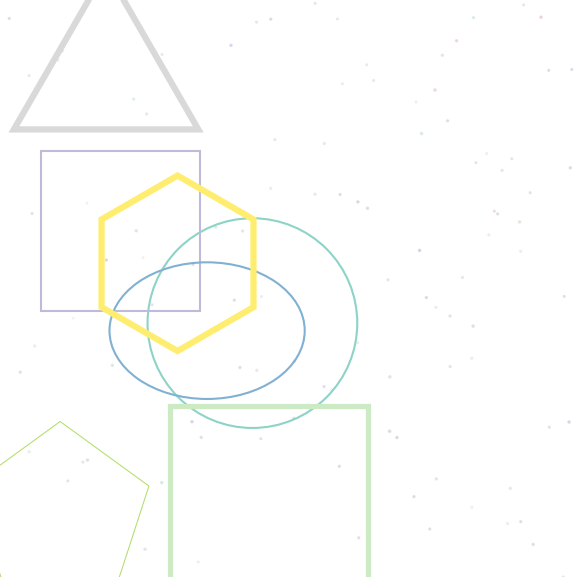[{"shape": "circle", "thickness": 1, "radius": 0.91, "center": [0.437, 0.44]}, {"shape": "square", "thickness": 1, "radius": 0.69, "center": [0.209, 0.599]}, {"shape": "oval", "thickness": 1, "radius": 0.85, "center": [0.359, 0.427]}, {"shape": "pentagon", "thickness": 0.5, "radius": 0.81, "center": [0.104, 0.108]}, {"shape": "triangle", "thickness": 3, "radius": 0.92, "center": [0.184, 0.867]}, {"shape": "square", "thickness": 2.5, "radius": 0.86, "center": [0.466, 0.124]}, {"shape": "hexagon", "thickness": 3, "radius": 0.76, "center": [0.307, 0.543]}]